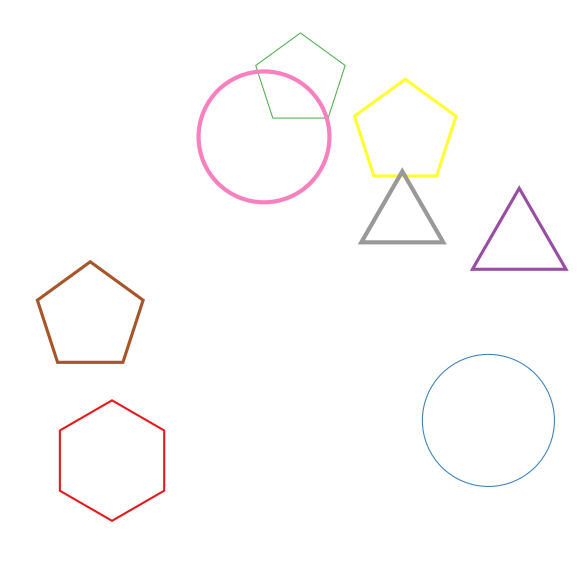[{"shape": "hexagon", "thickness": 1, "radius": 0.52, "center": [0.194, 0.202]}, {"shape": "circle", "thickness": 0.5, "radius": 0.57, "center": [0.846, 0.271]}, {"shape": "pentagon", "thickness": 0.5, "radius": 0.41, "center": [0.52, 0.861]}, {"shape": "triangle", "thickness": 1.5, "radius": 0.47, "center": [0.899, 0.58]}, {"shape": "pentagon", "thickness": 1.5, "radius": 0.46, "center": [0.702, 0.769]}, {"shape": "pentagon", "thickness": 1.5, "radius": 0.48, "center": [0.156, 0.45]}, {"shape": "circle", "thickness": 2, "radius": 0.57, "center": [0.457, 0.762]}, {"shape": "triangle", "thickness": 2, "radius": 0.41, "center": [0.697, 0.62]}]